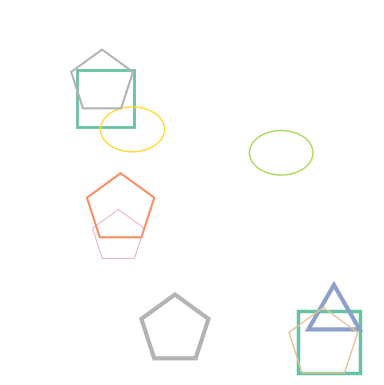[{"shape": "square", "thickness": 2.5, "radius": 0.4, "center": [0.855, 0.112]}, {"shape": "square", "thickness": 2, "radius": 0.37, "center": [0.275, 0.745]}, {"shape": "pentagon", "thickness": 1.5, "radius": 0.46, "center": [0.313, 0.458]}, {"shape": "triangle", "thickness": 3, "radius": 0.38, "center": [0.867, 0.183]}, {"shape": "pentagon", "thickness": 0.5, "radius": 0.35, "center": [0.307, 0.385]}, {"shape": "oval", "thickness": 1, "radius": 0.41, "center": [0.73, 0.603]}, {"shape": "oval", "thickness": 1, "radius": 0.42, "center": [0.344, 0.664]}, {"shape": "pentagon", "thickness": 1, "radius": 0.47, "center": [0.84, 0.107]}, {"shape": "pentagon", "thickness": 3, "radius": 0.46, "center": [0.454, 0.143]}, {"shape": "pentagon", "thickness": 1.5, "radius": 0.42, "center": [0.265, 0.787]}]